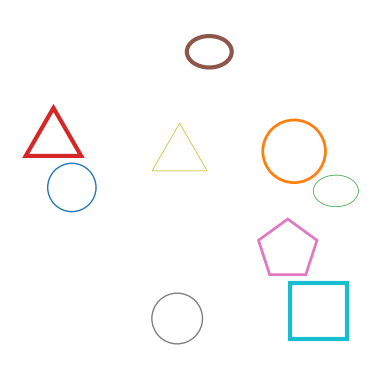[{"shape": "circle", "thickness": 1, "radius": 0.31, "center": [0.187, 0.513]}, {"shape": "circle", "thickness": 2, "radius": 0.41, "center": [0.764, 0.607]}, {"shape": "oval", "thickness": 0.5, "radius": 0.29, "center": [0.872, 0.504]}, {"shape": "triangle", "thickness": 3, "radius": 0.42, "center": [0.139, 0.637]}, {"shape": "oval", "thickness": 3, "radius": 0.29, "center": [0.544, 0.866]}, {"shape": "pentagon", "thickness": 2, "radius": 0.4, "center": [0.747, 0.351]}, {"shape": "circle", "thickness": 1, "radius": 0.33, "center": [0.46, 0.173]}, {"shape": "triangle", "thickness": 0.5, "radius": 0.41, "center": [0.467, 0.597]}, {"shape": "square", "thickness": 3, "radius": 0.37, "center": [0.827, 0.192]}]